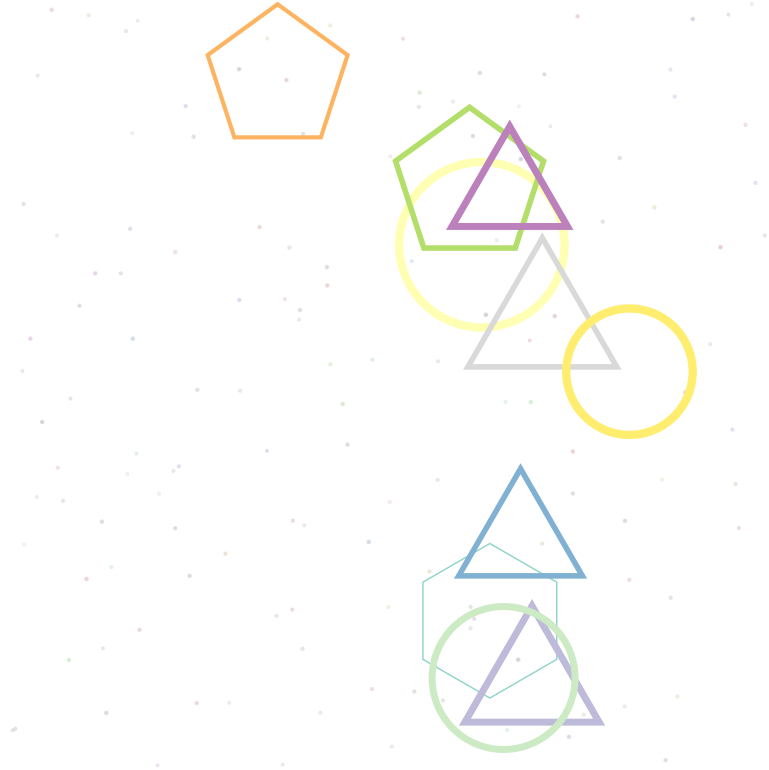[{"shape": "hexagon", "thickness": 0.5, "radius": 0.5, "center": [0.636, 0.194]}, {"shape": "circle", "thickness": 3, "radius": 0.54, "center": [0.626, 0.682]}, {"shape": "triangle", "thickness": 2.5, "radius": 0.5, "center": [0.691, 0.112]}, {"shape": "triangle", "thickness": 2, "radius": 0.46, "center": [0.676, 0.298]}, {"shape": "pentagon", "thickness": 1.5, "radius": 0.48, "center": [0.361, 0.899]}, {"shape": "pentagon", "thickness": 2, "radius": 0.51, "center": [0.61, 0.76]}, {"shape": "triangle", "thickness": 2, "radius": 0.56, "center": [0.704, 0.579]}, {"shape": "triangle", "thickness": 2.5, "radius": 0.43, "center": [0.662, 0.749]}, {"shape": "circle", "thickness": 2.5, "radius": 0.46, "center": [0.654, 0.119]}, {"shape": "circle", "thickness": 3, "radius": 0.41, "center": [0.817, 0.517]}]